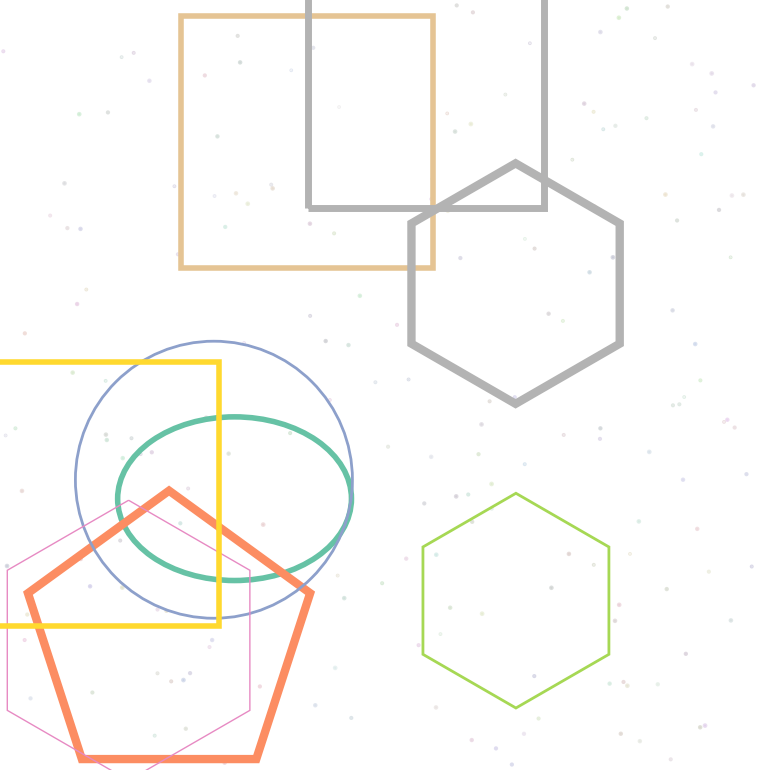[{"shape": "oval", "thickness": 2, "radius": 0.76, "center": [0.305, 0.352]}, {"shape": "pentagon", "thickness": 3, "radius": 0.96, "center": [0.22, 0.17]}, {"shape": "circle", "thickness": 1, "radius": 0.9, "center": [0.278, 0.377]}, {"shape": "hexagon", "thickness": 0.5, "radius": 0.91, "center": [0.167, 0.168]}, {"shape": "hexagon", "thickness": 1, "radius": 0.7, "center": [0.67, 0.22]}, {"shape": "square", "thickness": 2, "radius": 0.86, "center": [0.113, 0.359]}, {"shape": "square", "thickness": 2, "radius": 0.82, "center": [0.399, 0.816]}, {"shape": "hexagon", "thickness": 3, "radius": 0.78, "center": [0.67, 0.632]}, {"shape": "square", "thickness": 2.5, "radius": 0.77, "center": [0.553, 0.883]}]